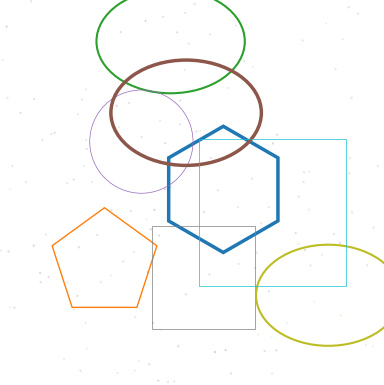[{"shape": "hexagon", "thickness": 2.5, "radius": 0.82, "center": [0.58, 0.508]}, {"shape": "pentagon", "thickness": 1, "radius": 0.72, "center": [0.271, 0.317]}, {"shape": "oval", "thickness": 1.5, "radius": 0.96, "center": [0.443, 0.893]}, {"shape": "circle", "thickness": 0.5, "radius": 0.67, "center": [0.367, 0.632]}, {"shape": "oval", "thickness": 2.5, "radius": 0.98, "center": [0.483, 0.707]}, {"shape": "square", "thickness": 0.5, "radius": 0.67, "center": [0.53, 0.281]}, {"shape": "oval", "thickness": 1.5, "radius": 0.94, "center": [0.853, 0.233]}, {"shape": "square", "thickness": 0.5, "radius": 0.96, "center": [0.709, 0.448]}]